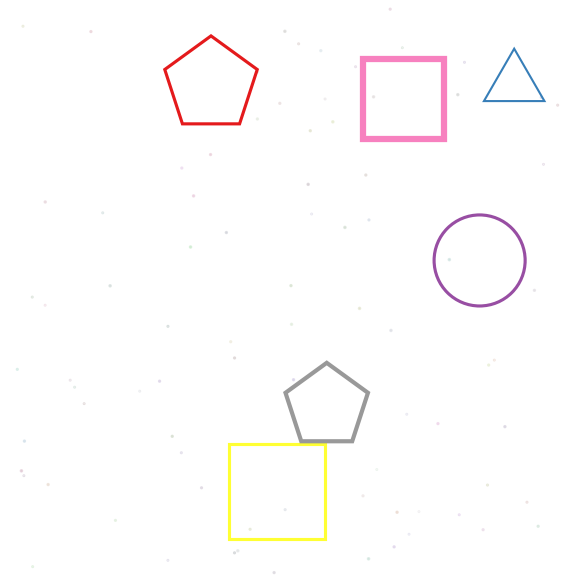[{"shape": "pentagon", "thickness": 1.5, "radius": 0.42, "center": [0.365, 0.853]}, {"shape": "triangle", "thickness": 1, "radius": 0.3, "center": [0.89, 0.854]}, {"shape": "circle", "thickness": 1.5, "radius": 0.39, "center": [0.831, 0.548]}, {"shape": "square", "thickness": 1.5, "radius": 0.41, "center": [0.48, 0.148]}, {"shape": "square", "thickness": 3, "radius": 0.35, "center": [0.699, 0.828]}, {"shape": "pentagon", "thickness": 2, "radius": 0.38, "center": [0.566, 0.296]}]